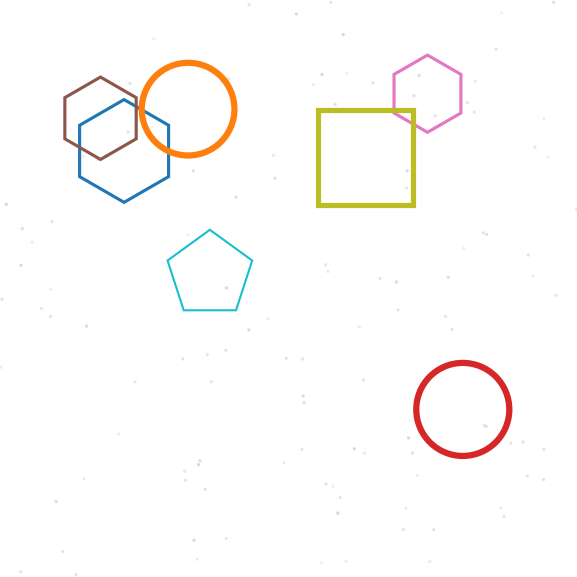[{"shape": "hexagon", "thickness": 1.5, "radius": 0.44, "center": [0.215, 0.738]}, {"shape": "circle", "thickness": 3, "radius": 0.4, "center": [0.326, 0.81]}, {"shape": "circle", "thickness": 3, "radius": 0.4, "center": [0.801, 0.29]}, {"shape": "hexagon", "thickness": 1.5, "radius": 0.36, "center": [0.174, 0.794]}, {"shape": "hexagon", "thickness": 1.5, "radius": 0.33, "center": [0.74, 0.837]}, {"shape": "square", "thickness": 2.5, "radius": 0.41, "center": [0.633, 0.726]}, {"shape": "pentagon", "thickness": 1, "radius": 0.39, "center": [0.363, 0.524]}]